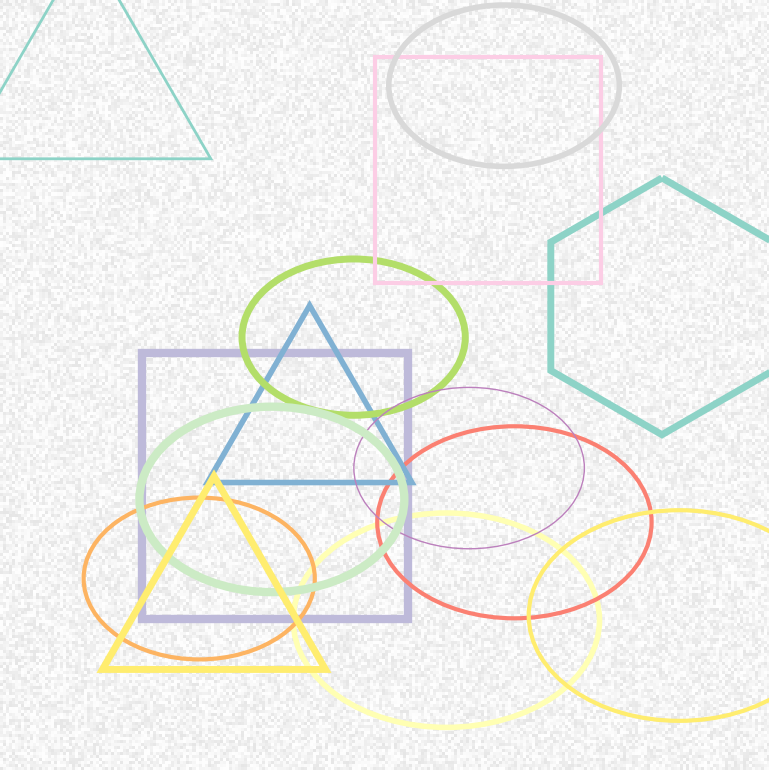[{"shape": "hexagon", "thickness": 2.5, "radius": 0.83, "center": [0.86, 0.602]}, {"shape": "triangle", "thickness": 1, "radius": 0.93, "center": [0.112, 0.887]}, {"shape": "oval", "thickness": 2, "radius": 0.99, "center": [0.58, 0.195]}, {"shape": "square", "thickness": 3, "radius": 0.86, "center": [0.358, 0.368]}, {"shape": "oval", "thickness": 1.5, "radius": 0.89, "center": [0.668, 0.322]}, {"shape": "triangle", "thickness": 2, "radius": 0.77, "center": [0.402, 0.45]}, {"shape": "oval", "thickness": 1.5, "radius": 0.75, "center": [0.259, 0.249]}, {"shape": "oval", "thickness": 2.5, "radius": 0.72, "center": [0.459, 0.562]}, {"shape": "square", "thickness": 1.5, "radius": 0.73, "center": [0.634, 0.779]}, {"shape": "oval", "thickness": 2, "radius": 0.75, "center": [0.655, 0.889]}, {"shape": "oval", "thickness": 0.5, "radius": 0.75, "center": [0.609, 0.392]}, {"shape": "oval", "thickness": 3, "radius": 0.86, "center": [0.353, 0.351]}, {"shape": "triangle", "thickness": 2.5, "radius": 0.84, "center": [0.278, 0.214]}, {"shape": "oval", "thickness": 1.5, "radius": 0.98, "center": [0.882, 0.201]}]